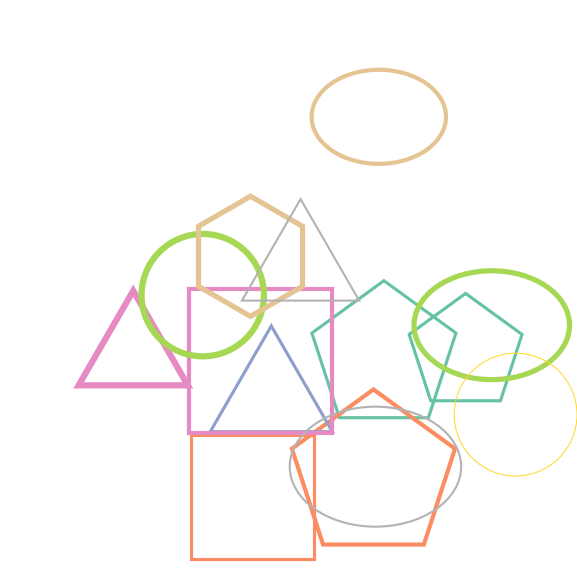[{"shape": "pentagon", "thickness": 1.5, "radius": 0.66, "center": [0.665, 0.382]}, {"shape": "pentagon", "thickness": 1.5, "radius": 0.51, "center": [0.806, 0.388]}, {"shape": "square", "thickness": 1.5, "radius": 0.53, "center": [0.438, 0.139]}, {"shape": "pentagon", "thickness": 2, "radius": 0.74, "center": [0.647, 0.176]}, {"shape": "triangle", "thickness": 1.5, "radius": 0.61, "center": [0.47, 0.313]}, {"shape": "triangle", "thickness": 3, "radius": 0.55, "center": [0.231, 0.386]}, {"shape": "square", "thickness": 2, "radius": 0.62, "center": [0.451, 0.374]}, {"shape": "circle", "thickness": 3, "radius": 0.53, "center": [0.351, 0.488]}, {"shape": "oval", "thickness": 2.5, "radius": 0.67, "center": [0.852, 0.436]}, {"shape": "circle", "thickness": 0.5, "radius": 0.53, "center": [0.893, 0.281]}, {"shape": "oval", "thickness": 2, "radius": 0.58, "center": [0.656, 0.797]}, {"shape": "hexagon", "thickness": 2.5, "radius": 0.52, "center": [0.434, 0.555]}, {"shape": "oval", "thickness": 1, "radius": 0.74, "center": [0.65, 0.191]}, {"shape": "triangle", "thickness": 1, "radius": 0.59, "center": [0.52, 0.537]}]